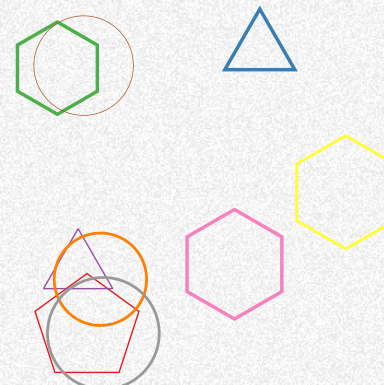[{"shape": "pentagon", "thickness": 1, "radius": 0.71, "center": [0.226, 0.147]}, {"shape": "triangle", "thickness": 2.5, "radius": 0.52, "center": [0.675, 0.872]}, {"shape": "hexagon", "thickness": 2.5, "radius": 0.6, "center": [0.149, 0.823]}, {"shape": "triangle", "thickness": 1, "radius": 0.52, "center": [0.203, 0.302]}, {"shape": "circle", "thickness": 2, "radius": 0.6, "center": [0.261, 0.275]}, {"shape": "hexagon", "thickness": 2, "radius": 0.73, "center": [0.898, 0.5]}, {"shape": "circle", "thickness": 0.5, "radius": 0.65, "center": [0.217, 0.83]}, {"shape": "hexagon", "thickness": 2.5, "radius": 0.71, "center": [0.609, 0.314]}, {"shape": "circle", "thickness": 2, "radius": 0.73, "center": [0.268, 0.134]}]